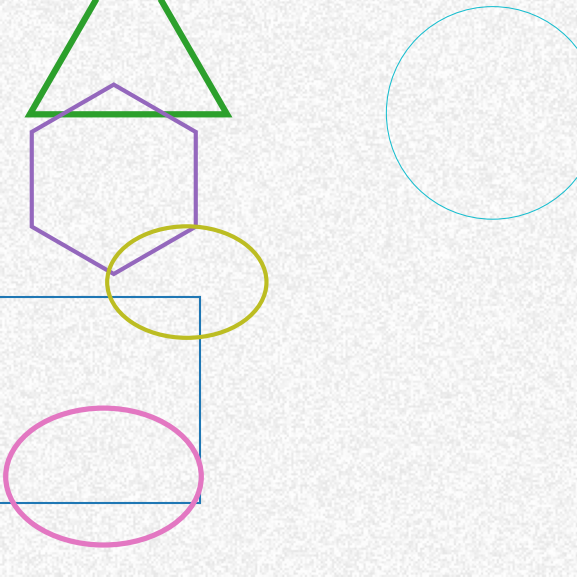[{"shape": "square", "thickness": 1, "radius": 0.89, "center": [0.169, 0.307]}, {"shape": "triangle", "thickness": 3, "radius": 0.99, "center": [0.222, 0.9]}, {"shape": "hexagon", "thickness": 2, "radius": 0.82, "center": [0.197, 0.689]}, {"shape": "oval", "thickness": 2.5, "radius": 0.85, "center": [0.179, 0.174]}, {"shape": "oval", "thickness": 2, "radius": 0.69, "center": [0.324, 0.511]}, {"shape": "circle", "thickness": 0.5, "radius": 0.92, "center": [0.853, 0.804]}]